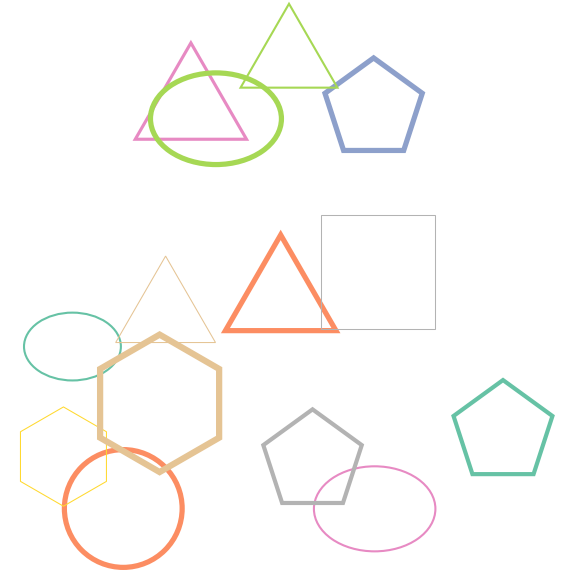[{"shape": "pentagon", "thickness": 2, "radius": 0.45, "center": [0.871, 0.251]}, {"shape": "oval", "thickness": 1, "radius": 0.42, "center": [0.125, 0.399]}, {"shape": "triangle", "thickness": 2.5, "radius": 0.55, "center": [0.486, 0.482]}, {"shape": "circle", "thickness": 2.5, "radius": 0.51, "center": [0.213, 0.119]}, {"shape": "pentagon", "thickness": 2.5, "radius": 0.44, "center": [0.647, 0.81]}, {"shape": "oval", "thickness": 1, "radius": 0.53, "center": [0.649, 0.118]}, {"shape": "triangle", "thickness": 1.5, "radius": 0.56, "center": [0.331, 0.814]}, {"shape": "triangle", "thickness": 1, "radius": 0.48, "center": [0.5, 0.896]}, {"shape": "oval", "thickness": 2.5, "radius": 0.57, "center": [0.374, 0.794]}, {"shape": "hexagon", "thickness": 0.5, "radius": 0.43, "center": [0.11, 0.209]}, {"shape": "triangle", "thickness": 0.5, "radius": 0.5, "center": [0.287, 0.456]}, {"shape": "hexagon", "thickness": 3, "radius": 0.59, "center": [0.276, 0.301]}, {"shape": "pentagon", "thickness": 2, "radius": 0.45, "center": [0.541, 0.201]}, {"shape": "square", "thickness": 0.5, "radius": 0.5, "center": [0.655, 0.528]}]